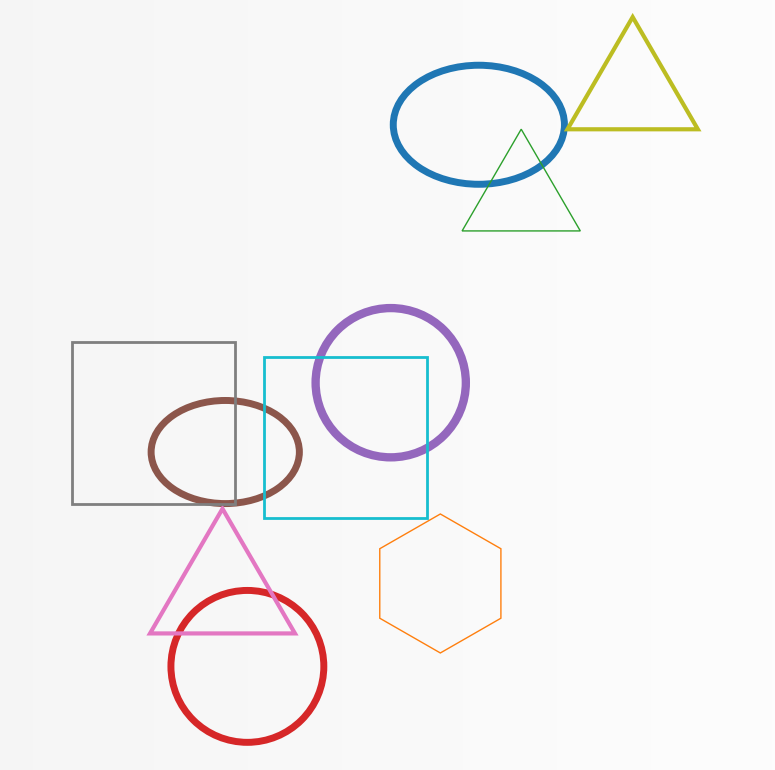[{"shape": "oval", "thickness": 2.5, "radius": 0.55, "center": [0.618, 0.838]}, {"shape": "hexagon", "thickness": 0.5, "radius": 0.45, "center": [0.568, 0.242]}, {"shape": "triangle", "thickness": 0.5, "radius": 0.44, "center": [0.673, 0.744]}, {"shape": "circle", "thickness": 2.5, "radius": 0.49, "center": [0.319, 0.135]}, {"shape": "circle", "thickness": 3, "radius": 0.48, "center": [0.504, 0.503]}, {"shape": "oval", "thickness": 2.5, "radius": 0.48, "center": [0.291, 0.413]}, {"shape": "triangle", "thickness": 1.5, "radius": 0.54, "center": [0.287, 0.231]}, {"shape": "square", "thickness": 1, "radius": 0.53, "center": [0.199, 0.45]}, {"shape": "triangle", "thickness": 1.5, "radius": 0.49, "center": [0.816, 0.881]}, {"shape": "square", "thickness": 1, "radius": 0.52, "center": [0.446, 0.432]}]